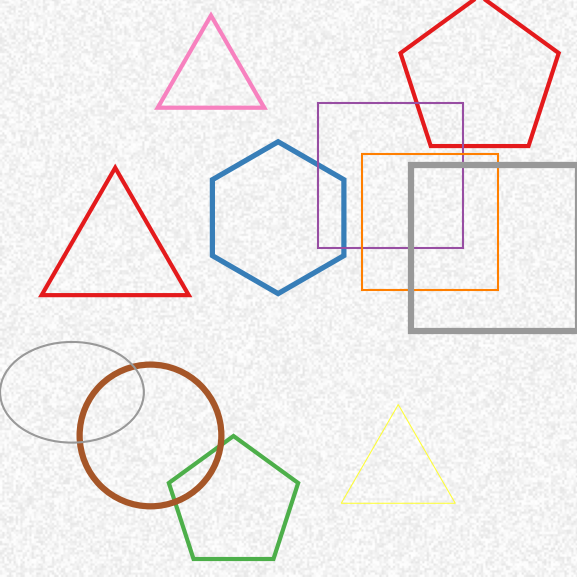[{"shape": "triangle", "thickness": 2, "radius": 0.74, "center": [0.199, 0.562]}, {"shape": "pentagon", "thickness": 2, "radius": 0.72, "center": [0.831, 0.863]}, {"shape": "hexagon", "thickness": 2.5, "radius": 0.66, "center": [0.482, 0.622]}, {"shape": "pentagon", "thickness": 2, "radius": 0.59, "center": [0.404, 0.126]}, {"shape": "square", "thickness": 1, "radius": 0.63, "center": [0.677, 0.695]}, {"shape": "square", "thickness": 1, "radius": 0.59, "center": [0.744, 0.615]}, {"shape": "triangle", "thickness": 0.5, "radius": 0.57, "center": [0.69, 0.185]}, {"shape": "circle", "thickness": 3, "radius": 0.61, "center": [0.261, 0.245]}, {"shape": "triangle", "thickness": 2, "radius": 0.53, "center": [0.365, 0.866]}, {"shape": "oval", "thickness": 1, "radius": 0.62, "center": [0.125, 0.32]}, {"shape": "square", "thickness": 3, "radius": 0.72, "center": [0.856, 0.57]}]